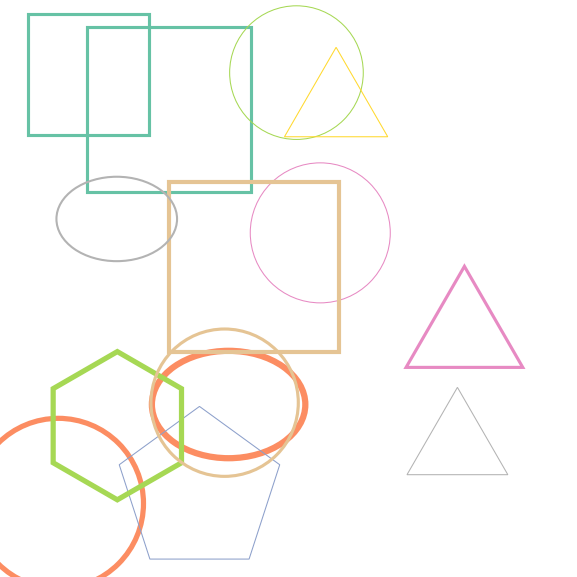[{"shape": "square", "thickness": 1.5, "radius": 0.52, "center": [0.153, 0.871]}, {"shape": "square", "thickness": 1.5, "radius": 0.71, "center": [0.292, 0.81]}, {"shape": "circle", "thickness": 2.5, "radius": 0.74, "center": [0.101, 0.127]}, {"shape": "oval", "thickness": 3, "radius": 0.66, "center": [0.396, 0.299]}, {"shape": "pentagon", "thickness": 0.5, "radius": 0.73, "center": [0.345, 0.149]}, {"shape": "triangle", "thickness": 1.5, "radius": 0.58, "center": [0.804, 0.421]}, {"shape": "circle", "thickness": 0.5, "radius": 0.61, "center": [0.555, 0.596]}, {"shape": "circle", "thickness": 0.5, "radius": 0.58, "center": [0.513, 0.873]}, {"shape": "hexagon", "thickness": 2.5, "radius": 0.64, "center": [0.203, 0.262]}, {"shape": "triangle", "thickness": 0.5, "radius": 0.52, "center": [0.582, 0.814]}, {"shape": "square", "thickness": 2, "radius": 0.74, "center": [0.44, 0.537]}, {"shape": "circle", "thickness": 1.5, "radius": 0.64, "center": [0.389, 0.302]}, {"shape": "triangle", "thickness": 0.5, "radius": 0.5, "center": [0.792, 0.228]}, {"shape": "oval", "thickness": 1, "radius": 0.52, "center": [0.202, 0.62]}]